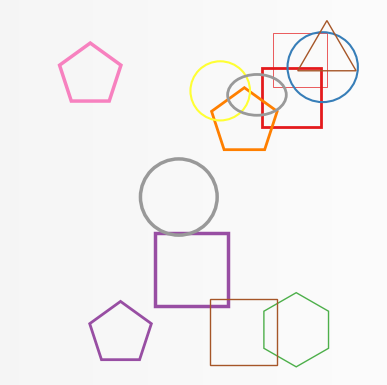[{"shape": "square", "thickness": 0.5, "radius": 0.35, "center": [0.774, 0.843]}, {"shape": "square", "thickness": 2, "radius": 0.38, "center": [0.752, 0.746]}, {"shape": "circle", "thickness": 1.5, "radius": 0.45, "center": [0.833, 0.826]}, {"shape": "hexagon", "thickness": 1, "radius": 0.48, "center": [0.764, 0.143]}, {"shape": "square", "thickness": 2.5, "radius": 0.47, "center": [0.494, 0.3]}, {"shape": "pentagon", "thickness": 2, "radius": 0.42, "center": [0.311, 0.133]}, {"shape": "pentagon", "thickness": 2, "radius": 0.45, "center": [0.631, 0.683]}, {"shape": "circle", "thickness": 1.5, "radius": 0.38, "center": [0.568, 0.764]}, {"shape": "square", "thickness": 1, "radius": 0.43, "center": [0.628, 0.137]}, {"shape": "triangle", "thickness": 1, "radius": 0.43, "center": [0.844, 0.86]}, {"shape": "pentagon", "thickness": 2.5, "radius": 0.42, "center": [0.233, 0.805]}, {"shape": "circle", "thickness": 2.5, "radius": 0.49, "center": [0.461, 0.488]}, {"shape": "oval", "thickness": 2, "radius": 0.38, "center": [0.663, 0.754]}]